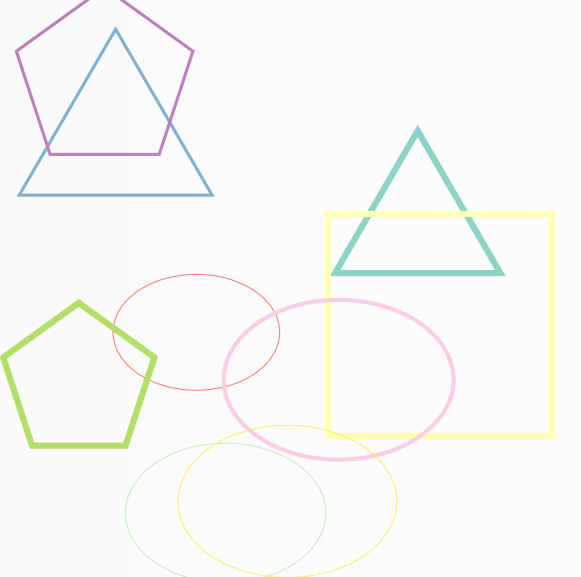[{"shape": "triangle", "thickness": 3, "radius": 0.82, "center": [0.719, 0.608]}, {"shape": "square", "thickness": 3, "radius": 0.96, "center": [0.757, 0.436]}, {"shape": "oval", "thickness": 0.5, "radius": 0.72, "center": [0.338, 0.424]}, {"shape": "triangle", "thickness": 1.5, "radius": 0.96, "center": [0.199, 0.757]}, {"shape": "pentagon", "thickness": 3, "radius": 0.68, "center": [0.136, 0.338]}, {"shape": "oval", "thickness": 2, "radius": 0.99, "center": [0.583, 0.342]}, {"shape": "pentagon", "thickness": 1.5, "radius": 0.8, "center": [0.18, 0.861]}, {"shape": "oval", "thickness": 0.5, "radius": 0.86, "center": [0.388, 0.111]}, {"shape": "oval", "thickness": 0.5, "radius": 0.94, "center": [0.494, 0.131]}]